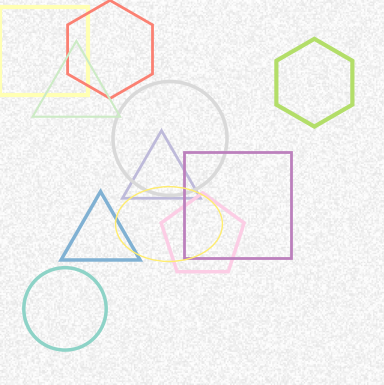[{"shape": "circle", "thickness": 2.5, "radius": 0.53, "center": [0.169, 0.198]}, {"shape": "square", "thickness": 3, "radius": 0.57, "center": [0.114, 0.868]}, {"shape": "triangle", "thickness": 2, "radius": 0.59, "center": [0.419, 0.544]}, {"shape": "hexagon", "thickness": 2, "radius": 0.64, "center": [0.286, 0.872]}, {"shape": "triangle", "thickness": 2.5, "radius": 0.59, "center": [0.261, 0.384]}, {"shape": "hexagon", "thickness": 3, "radius": 0.57, "center": [0.817, 0.785]}, {"shape": "pentagon", "thickness": 2.5, "radius": 0.57, "center": [0.526, 0.386]}, {"shape": "circle", "thickness": 2.5, "radius": 0.74, "center": [0.442, 0.64]}, {"shape": "square", "thickness": 2, "radius": 0.69, "center": [0.617, 0.468]}, {"shape": "triangle", "thickness": 1.5, "radius": 0.66, "center": [0.198, 0.762]}, {"shape": "oval", "thickness": 1, "radius": 0.69, "center": [0.439, 0.418]}]